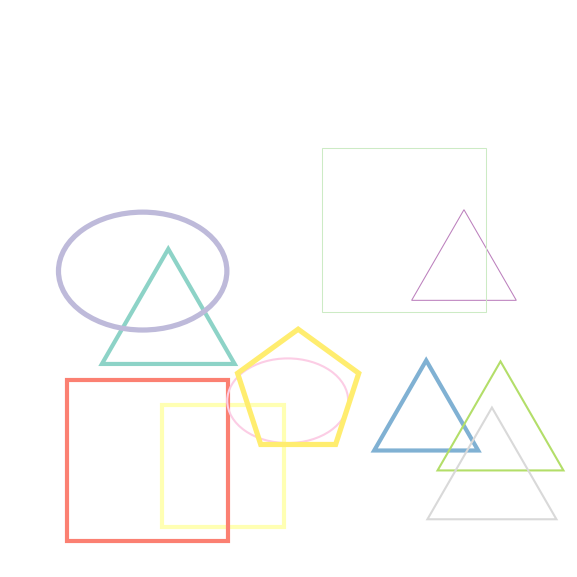[{"shape": "triangle", "thickness": 2, "radius": 0.66, "center": [0.291, 0.435]}, {"shape": "square", "thickness": 2, "radius": 0.53, "center": [0.385, 0.191]}, {"shape": "oval", "thickness": 2.5, "radius": 0.73, "center": [0.247, 0.53]}, {"shape": "square", "thickness": 2, "radius": 0.7, "center": [0.255, 0.202]}, {"shape": "triangle", "thickness": 2, "radius": 0.52, "center": [0.738, 0.271]}, {"shape": "triangle", "thickness": 1, "radius": 0.63, "center": [0.867, 0.247]}, {"shape": "oval", "thickness": 1, "radius": 0.52, "center": [0.498, 0.305]}, {"shape": "triangle", "thickness": 1, "radius": 0.64, "center": [0.852, 0.164]}, {"shape": "triangle", "thickness": 0.5, "radius": 0.52, "center": [0.803, 0.531]}, {"shape": "square", "thickness": 0.5, "radius": 0.71, "center": [0.699, 0.601]}, {"shape": "pentagon", "thickness": 2.5, "radius": 0.55, "center": [0.516, 0.319]}]